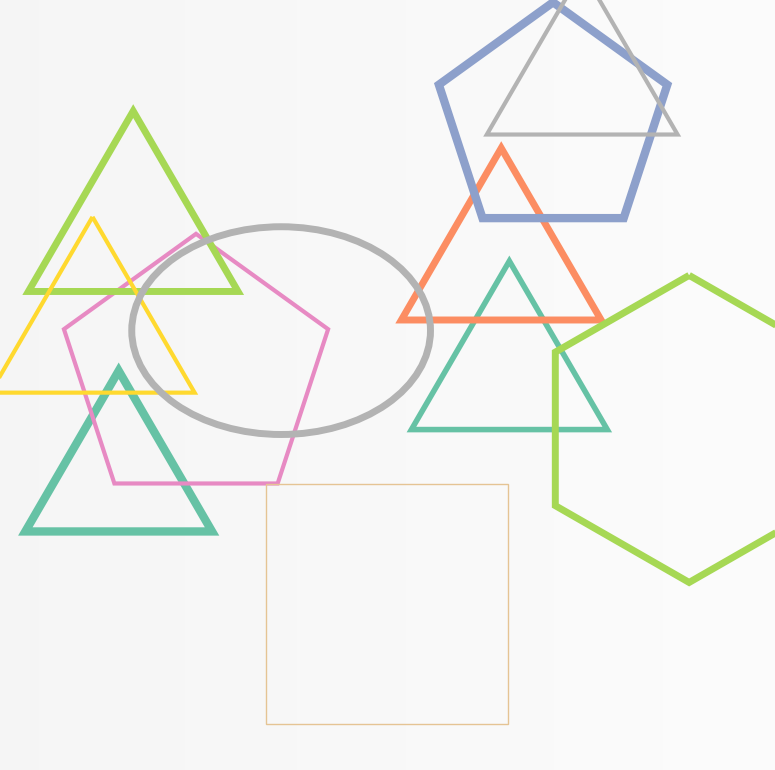[{"shape": "triangle", "thickness": 2, "radius": 0.73, "center": [0.657, 0.515]}, {"shape": "triangle", "thickness": 3, "radius": 0.7, "center": [0.153, 0.379]}, {"shape": "triangle", "thickness": 2.5, "radius": 0.74, "center": [0.647, 0.659]}, {"shape": "pentagon", "thickness": 3, "radius": 0.77, "center": [0.714, 0.842]}, {"shape": "pentagon", "thickness": 1.5, "radius": 0.9, "center": [0.253, 0.517]}, {"shape": "hexagon", "thickness": 2.5, "radius": 1.0, "center": [0.889, 0.443]}, {"shape": "triangle", "thickness": 2.5, "radius": 0.78, "center": [0.172, 0.7]}, {"shape": "triangle", "thickness": 1.5, "radius": 0.76, "center": [0.119, 0.566]}, {"shape": "square", "thickness": 0.5, "radius": 0.78, "center": [0.499, 0.215]}, {"shape": "triangle", "thickness": 1.5, "radius": 0.71, "center": [0.751, 0.896]}, {"shape": "oval", "thickness": 2.5, "radius": 0.96, "center": [0.363, 0.571]}]